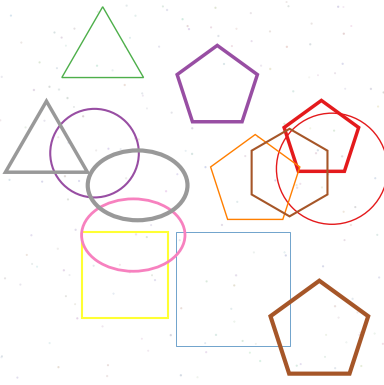[{"shape": "circle", "thickness": 1, "radius": 0.72, "center": [0.862, 0.562]}, {"shape": "pentagon", "thickness": 2.5, "radius": 0.51, "center": [0.835, 0.637]}, {"shape": "square", "thickness": 0.5, "radius": 0.74, "center": [0.605, 0.25]}, {"shape": "triangle", "thickness": 1, "radius": 0.61, "center": [0.267, 0.86]}, {"shape": "circle", "thickness": 1.5, "radius": 0.58, "center": [0.246, 0.602]}, {"shape": "pentagon", "thickness": 2.5, "radius": 0.55, "center": [0.564, 0.772]}, {"shape": "pentagon", "thickness": 1, "radius": 0.61, "center": [0.663, 0.529]}, {"shape": "square", "thickness": 1.5, "radius": 0.56, "center": [0.324, 0.286]}, {"shape": "hexagon", "thickness": 1.5, "radius": 0.57, "center": [0.752, 0.552]}, {"shape": "pentagon", "thickness": 3, "radius": 0.67, "center": [0.829, 0.137]}, {"shape": "oval", "thickness": 2, "radius": 0.67, "center": [0.346, 0.389]}, {"shape": "oval", "thickness": 3, "radius": 0.65, "center": [0.357, 0.519]}, {"shape": "triangle", "thickness": 2.5, "radius": 0.62, "center": [0.121, 0.614]}]